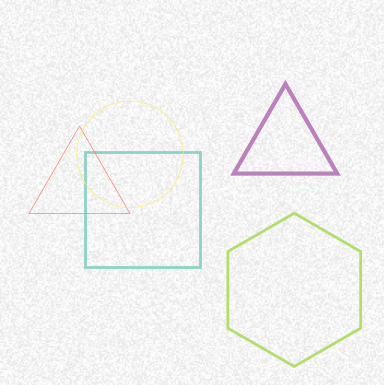[{"shape": "square", "thickness": 2, "radius": 0.75, "center": [0.37, 0.456]}, {"shape": "triangle", "thickness": 0.5, "radius": 0.76, "center": [0.206, 0.521]}, {"shape": "hexagon", "thickness": 2, "radius": 1.0, "center": [0.764, 0.247]}, {"shape": "triangle", "thickness": 3, "radius": 0.78, "center": [0.741, 0.627]}, {"shape": "circle", "thickness": 0.5, "radius": 0.69, "center": [0.338, 0.599]}]